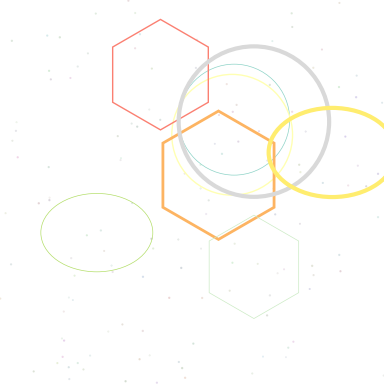[{"shape": "circle", "thickness": 0.5, "radius": 0.72, "center": [0.608, 0.689]}, {"shape": "circle", "thickness": 1, "radius": 0.78, "center": [0.603, 0.65]}, {"shape": "hexagon", "thickness": 1, "radius": 0.72, "center": [0.417, 0.806]}, {"shape": "hexagon", "thickness": 2, "radius": 0.83, "center": [0.567, 0.545]}, {"shape": "oval", "thickness": 0.5, "radius": 0.73, "center": [0.251, 0.396]}, {"shape": "circle", "thickness": 3, "radius": 0.98, "center": [0.66, 0.684]}, {"shape": "hexagon", "thickness": 0.5, "radius": 0.67, "center": [0.66, 0.307]}, {"shape": "oval", "thickness": 3, "radius": 0.83, "center": [0.863, 0.604]}]